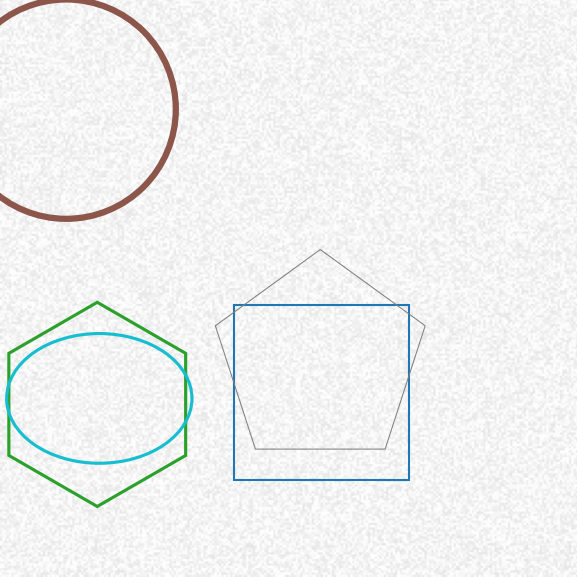[{"shape": "square", "thickness": 1, "radius": 0.76, "center": [0.557, 0.32]}, {"shape": "hexagon", "thickness": 1.5, "radius": 0.88, "center": [0.168, 0.299]}, {"shape": "circle", "thickness": 3, "radius": 0.95, "center": [0.115, 0.81]}, {"shape": "pentagon", "thickness": 0.5, "radius": 0.96, "center": [0.555, 0.376]}, {"shape": "oval", "thickness": 1.5, "radius": 0.8, "center": [0.172, 0.309]}]